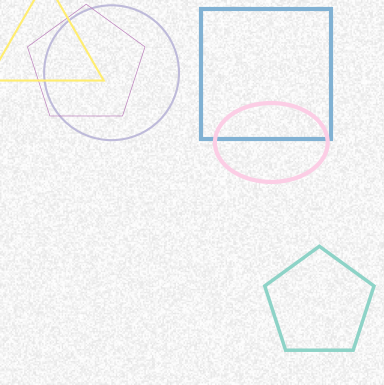[{"shape": "pentagon", "thickness": 2.5, "radius": 0.75, "center": [0.83, 0.211]}, {"shape": "circle", "thickness": 1.5, "radius": 0.88, "center": [0.29, 0.811]}, {"shape": "square", "thickness": 3, "radius": 0.85, "center": [0.69, 0.808]}, {"shape": "oval", "thickness": 3, "radius": 0.73, "center": [0.705, 0.63]}, {"shape": "pentagon", "thickness": 0.5, "radius": 0.8, "center": [0.224, 0.829]}, {"shape": "triangle", "thickness": 1.5, "radius": 0.87, "center": [0.119, 0.878]}]